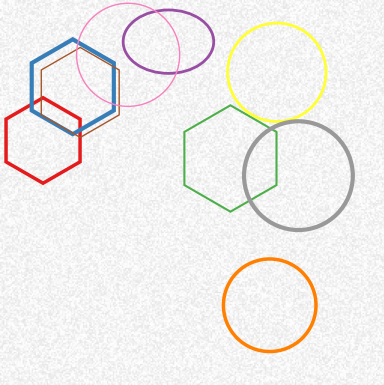[{"shape": "hexagon", "thickness": 2.5, "radius": 0.55, "center": [0.112, 0.635]}, {"shape": "hexagon", "thickness": 3, "radius": 0.62, "center": [0.189, 0.775]}, {"shape": "hexagon", "thickness": 1.5, "radius": 0.69, "center": [0.599, 0.588]}, {"shape": "oval", "thickness": 2, "radius": 0.59, "center": [0.437, 0.892]}, {"shape": "circle", "thickness": 2.5, "radius": 0.6, "center": [0.701, 0.207]}, {"shape": "circle", "thickness": 2, "radius": 0.64, "center": [0.719, 0.812]}, {"shape": "hexagon", "thickness": 1, "radius": 0.58, "center": [0.208, 0.76]}, {"shape": "circle", "thickness": 1, "radius": 0.67, "center": [0.333, 0.858]}, {"shape": "circle", "thickness": 3, "radius": 0.71, "center": [0.775, 0.544]}]